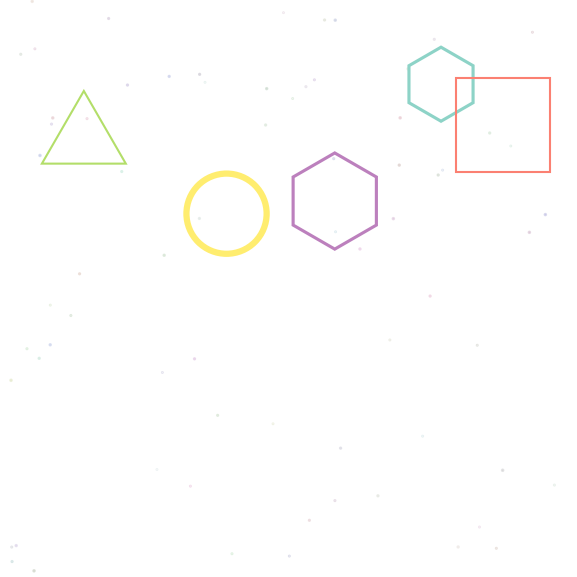[{"shape": "hexagon", "thickness": 1.5, "radius": 0.32, "center": [0.764, 0.853]}, {"shape": "square", "thickness": 1, "radius": 0.41, "center": [0.871, 0.783]}, {"shape": "triangle", "thickness": 1, "radius": 0.42, "center": [0.145, 0.758]}, {"shape": "hexagon", "thickness": 1.5, "radius": 0.42, "center": [0.58, 0.651]}, {"shape": "circle", "thickness": 3, "radius": 0.35, "center": [0.392, 0.629]}]